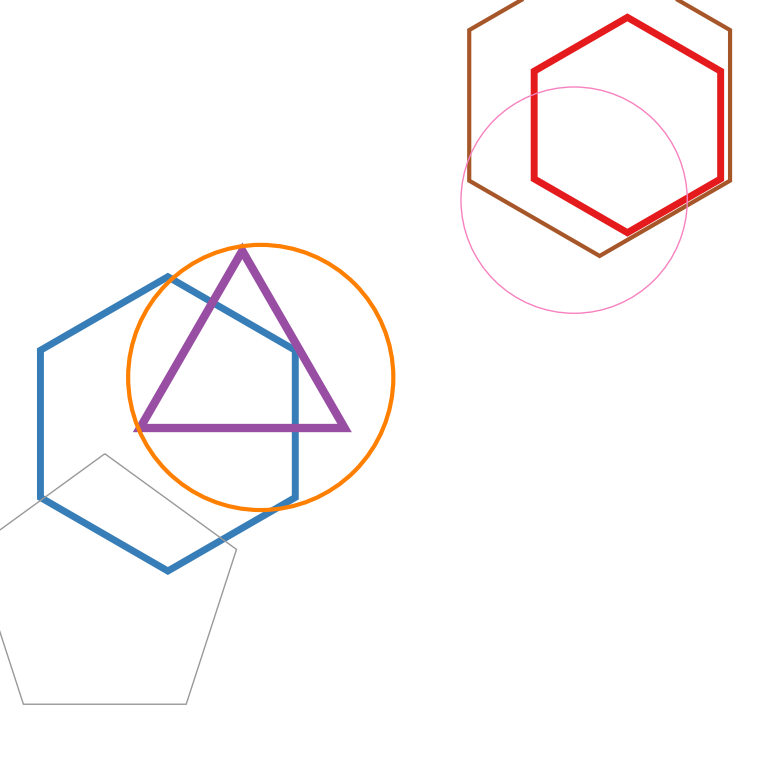[{"shape": "hexagon", "thickness": 2.5, "radius": 0.7, "center": [0.815, 0.838]}, {"shape": "hexagon", "thickness": 2.5, "radius": 0.96, "center": [0.218, 0.45]}, {"shape": "triangle", "thickness": 3, "radius": 0.77, "center": [0.315, 0.521]}, {"shape": "circle", "thickness": 1.5, "radius": 0.86, "center": [0.339, 0.51]}, {"shape": "hexagon", "thickness": 1.5, "radius": 0.98, "center": [0.779, 0.863]}, {"shape": "circle", "thickness": 0.5, "radius": 0.73, "center": [0.746, 0.74]}, {"shape": "pentagon", "thickness": 0.5, "radius": 0.9, "center": [0.136, 0.231]}]